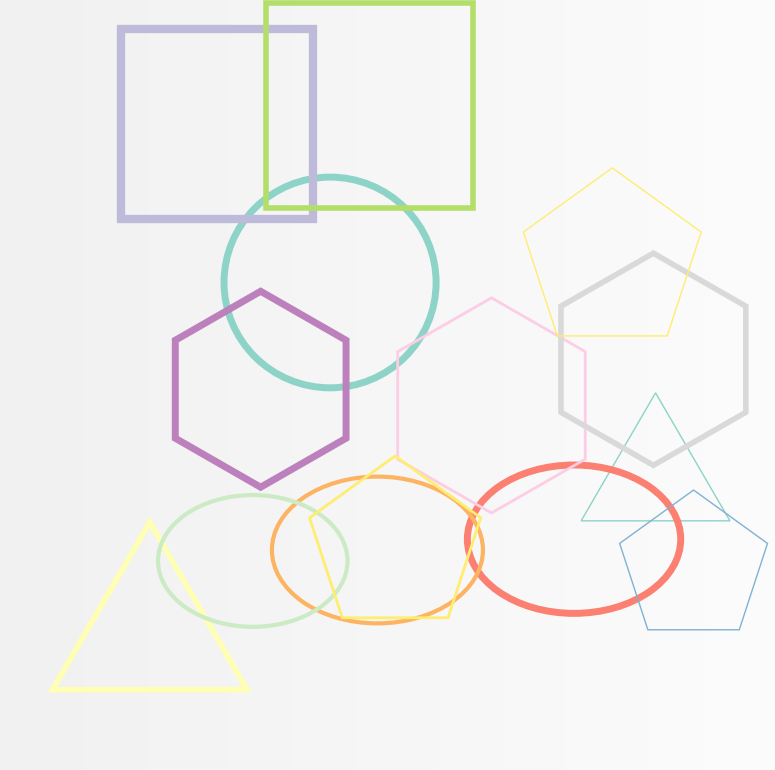[{"shape": "circle", "thickness": 2.5, "radius": 0.68, "center": [0.426, 0.633]}, {"shape": "triangle", "thickness": 0.5, "radius": 0.55, "center": [0.846, 0.379]}, {"shape": "triangle", "thickness": 2, "radius": 0.72, "center": [0.193, 0.177]}, {"shape": "square", "thickness": 3, "radius": 0.62, "center": [0.28, 0.839]}, {"shape": "oval", "thickness": 2.5, "radius": 0.69, "center": [0.741, 0.3]}, {"shape": "pentagon", "thickness": 0.5, "radius": 0.5, "center": [0.895, 0.263]}, {"shape": "oval", "thickness": 1.5, "radius": 0.68, "center": [0.487, 0.286]}, {"shape": "square", "thickness": 2, "radius": 0.67, "center": [0.476, 0.863]}, {"shape": "hexagon", "thickness": 1, "radius": 0.7, "center": [0.634, 0.474]}, {"shape": "hexagon", "thickness": 2, "radius": 0.69, "center": [0.843, 0.533]}, {"shape": "hexagon", "thickness": 2.5, "radius": 0.64, "center": [0.336, 0.494]}, {"shape": "oval", "thickness": 1.5, "radius": 0.61, "center": [0.326, 0.272]}, {"shape": "pentagon", "thickness": 0.5, "radius": 0.6, "center": [0.79, 0.661]}, {"shape": "pentagon", "thickness": 1, "radius": 0.58, "center": [0.51, 0.292]}]